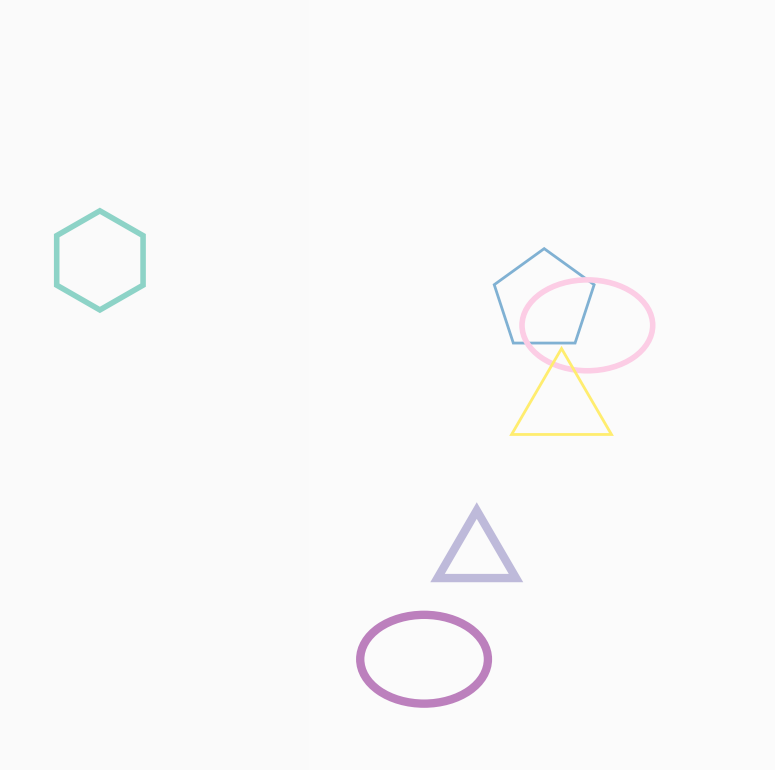[{"shape": "hexagon", "thickness": 2, "radius": 0.32, "center": [0.129, 0.662]}, {"shape": "triangle", "thickness": 3, "radius": 0.29, "center": [0.615, 0.279]}, {"shape": "pentagon", "thickness": 1, "radius": 0.34, "center": [0.702, 0.609]}, {"shape": "oval", "thickness": 2, "radius": 0.42, "center": [0.758, 0.578]}, {"shape": "oval", "thickness": 3, "radius": 0.41, "center": [0.547, 0.144]}, {"shape": "triangle", "thickness": 1, "radius": 0.37, "center": [0.725, 0.473]}]